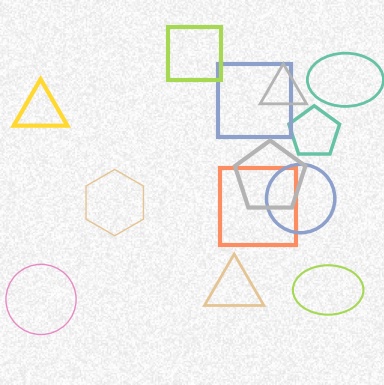[{"shape": "oval", "thickness": 2, "radius": 0.49, "center": [0.897, 0.793]}, {"shape": "pentagon", "thickness": 2.5, "radius": 0.35, "center": [0.816, 0.656]}, {"shape": "square", "thickness": 3, "radius": 0.5, "center": [0.67, 0.464]}, {"shape": "circle", "thickness": 2.5, "radius": 0.44, "center": [0.781, 0.484]}, {"shape": "square", "thickness": 3, "radius": 0.47, "center": [0.661, 0.739]}, {"shape": "circle", "thickness": 1, "radius": 0.46, "center": [0.107, 0.222]}, {"shape": "oval", "thickness": 1.5, "radius": 0.46, "center": [0.852, 0.247]}, {"shape": "square", "thickness": 3, "radius": 0.34, "center": [0.506, 0.862]}, {"shape": "triangle", "thickness": 3, "radius": 0.4, "center": [0.105, 0.714]}, {"shape": "hexagon", "thickness": 1, "radius": 0.43, "center": [0.298, 0.474]}, {"shape": "triangle", "thickness": 2, "radius": 0.45, "center": [0.608, 0.251]}, {"shape": "triangle", "thickness": 2, "radius": 0.35, "center": [0.736, 0.765]}, {"shape": "pentagon", "thickness": 3, "radius": 0.48, "center": [0.702, 0.539]}]